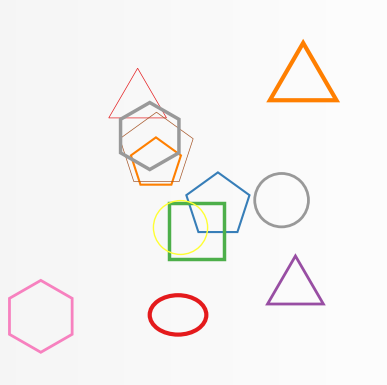[{"shape": "oval", "thickness": 3, "radius": 0.37, "center": [0.459, 0.182]}, {"shape": "triangle", "thickness": 0.5, "radius": 0.43, "center": [0.355, 0.737]}, {"shape": "pentagon", "thickness": 1.5, "radius": 0.43, "center": [0.562, 0.467]}, {"shape": "square", "thickness": 2.5, "radius": 0.36, "center": [0.507, 0.4]}, {"shape": "triangle", "thickness": 2, "radius": 0.42, "center": [0.762, 0.252]}, {"shape": "pentagon", "thickness": 1.5, "radius": 0.34, "center": [0.402, 0.575]}, {"shape": "triangle", "thickness": 3, "radius": 0.5, "center": [0.782, 0.789]}, {"shape": "circle", "thickness": 1, "radius": 0.35, "center": [0.466, 0.409]}, {"shape": "pentagon", "thickness": 0.5, "radius": 0.5, "center": [0.404, 0.609]}, {"shape": "hexagon", "thickness": 2, "radius": 0.47, "center": [0.105, 0.178]}, {"shape": "hexagon", "thickness": 2.5, "radius": 0.43, "center": [0.386, 0.647]}, {"shape": "circle", "thickness": 2, "radius": 0.35, "center": [0.727, 0.48]}]